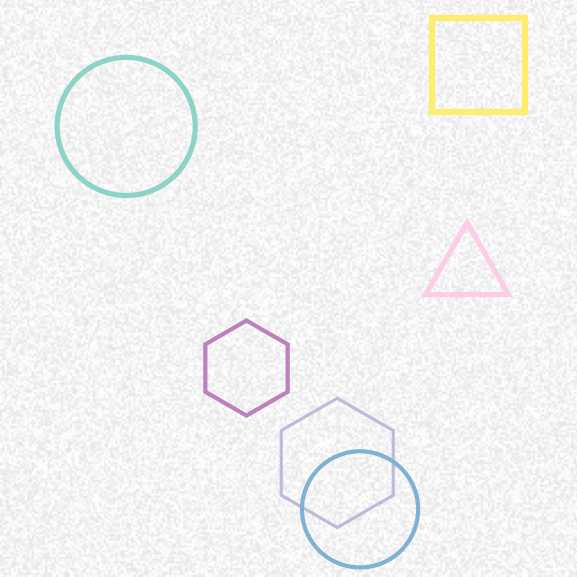[{"shape": "circle", "thickness": 2.5, "radius": 0.6, "center": [0.219, 0.78]}, {"shape": "hexagon", "thickness": 1.5, "radius": 0.56, "center": [0.584, 0.198]}, {"shape": "circle", "thickness": 2, "radius": 0.5, "center": [0.623, 0.117]}, {"shape": "triangle", "thickness": 2.5, "radius": 0.42, "center": [0.809, 0.531]}, {"shape": "hexagon", "thickness": 2, "radius": 0.41, "center": [0.427, 0.362]}, {"shape": "square", "thickness": 3, "radius": 0.41, "center": [0.828, 0.886]}]